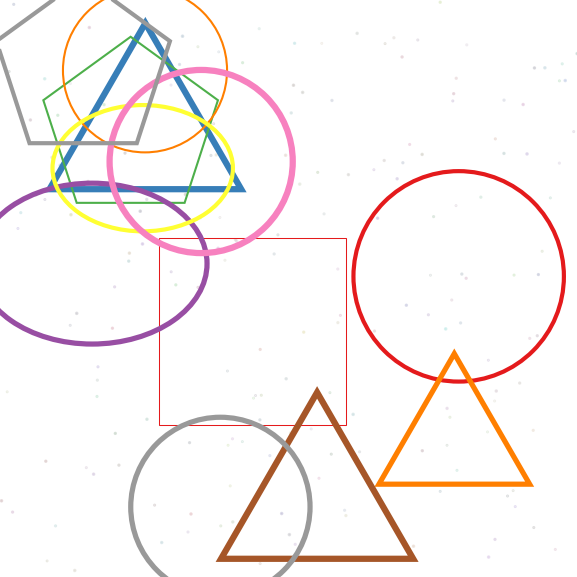[{"shape": "circle", "thickness": 2, "radius": 0.91, "center": [0.794, 0.521]}, {"shape": "square", "thickness": 0.5, "radius": 0.81, "center": [0.437, 0.425]}, {"shape": "triangle", "thickness": 3, "radius": 0.96, "center": [0.252, 0.767]}, {"shape": "pentagon", "thickness": 1, "radius": 0.79, "center": [0.226, 0.776]}, {"shape": "oval", "thickness": 2.5, "radius": 0.99, "center": [0.16, 0.543]}, {"shape": "circle", "thickness": 1, "radius": 0.71, "center": [0.251, 0.877]}, {"shape": "triangle", "thickness": 2.5, "radius": 0.75, "center": [0.787, 0.236]}, {"shape": "oval", "thickness": 2, "radius": 0.78, "center": [0.247, 0.708]}, {"shape": "triangle", "thickness": 3, "radius": 0.96, "center": [0.549, 0.128]}, {"shape": "circle", "thickness": 3, "radius": 0.79, "center": [0.348, 0.719]}, {"shape": "circle", "thickness": 2.5, "radius": 0.78, "center": [0.382, 0.121]}, {"shape": "pentagon", "thickness": 2, "radius": 0.79, "center": [0.144, 0.879]}]